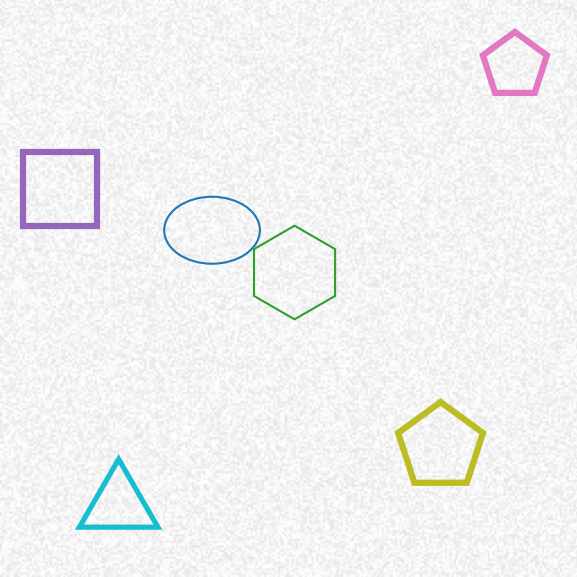[{"shape": "oval", "thickness": 1, "radius": 0.41, "center": [0.367, 0.6]}, {"shape": "hexagon", "thickness": 1, "radius": 0.41, "center": [0.51, 0.527]}, {"shape": "square", "thickness": 3, "radius": 0.32, "center": [0.105, 0.672]}, {"shape": "pentagon", "thickness": 3, "radius": 0.29, "center": [0.892, 0.885]}, {"shape": "pentagon", "thickness": 3, "radius": 0.39, "center": [0.763, 0.226]}, {"shape": "triangle", "thickness": 2.5, "radius": 0.39, "center": [0.205, 0.126]}]